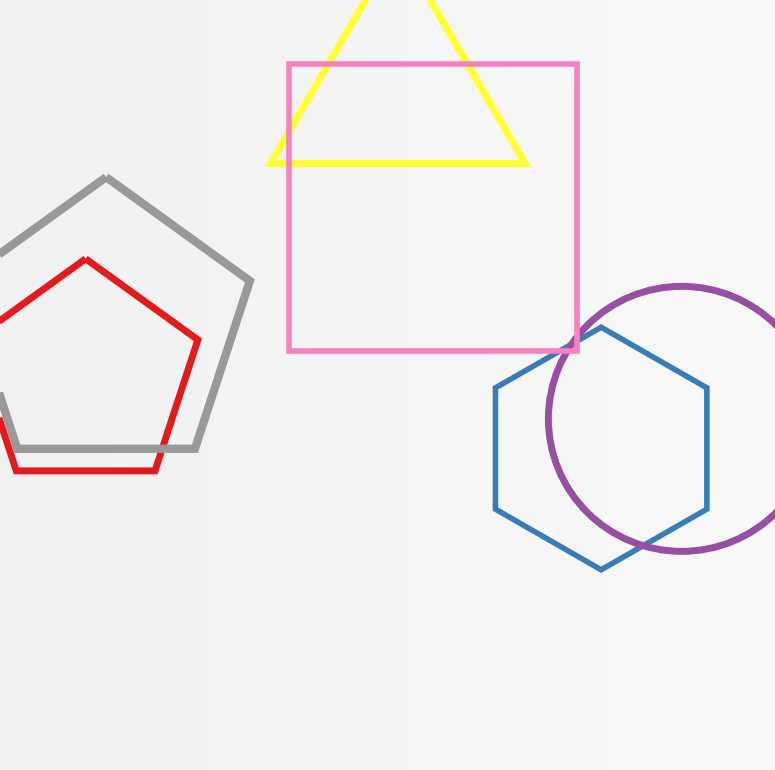[{"shape": "pentagon", "thickness": 2.5, "radius": 0.76, "center": [0.111, 0.512]}, {"shape": "hexagon", "thickness": 2, "radius": 0.79, "center": [0.776, 0.418]}, {"shape": "circle", "thickness": 2.5, "radius": 0.86, "center": [0.88, 0.456]}, {"shape": "triangle", "thickness": 2.5, "radius": 0.95, "center": [0.513, 0.882]}, {"shape": "square", "thickness": 2, "radius": 0.93, "center": [0.558, 0.73]}, {"shape": "pentagon", "thickness": 3, "radius": 0.98, "center": [0.137, 0.575]}]